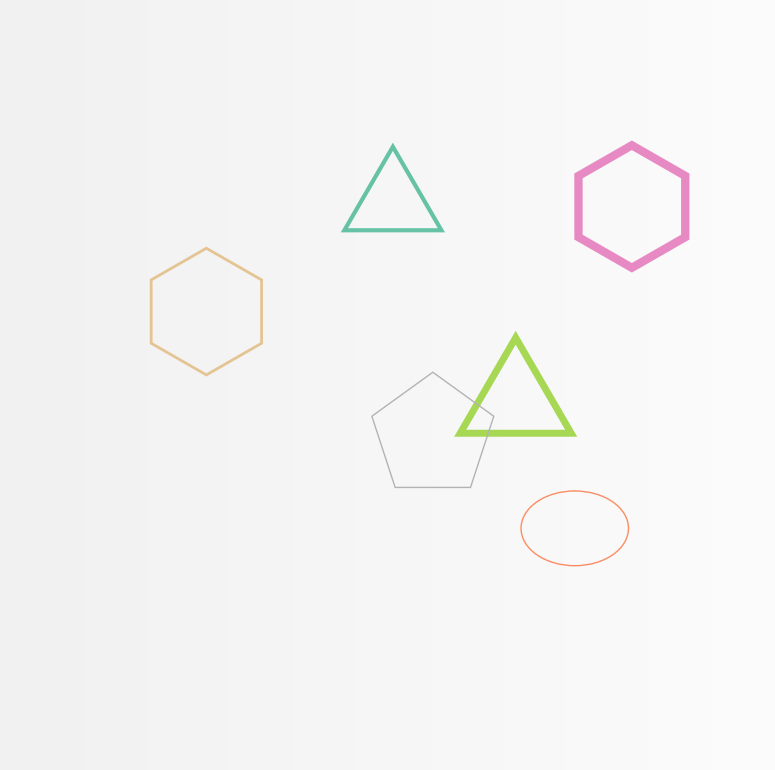[{"shape": "triangle", "thickness": 1.5, "radius": 0.36, "center": [0.507, 0.737]}, {"shape": "oval", "thickness": 0.5, "radius": 0.35, "center": [0.742, 0.314]}, {"shape": "hexagon", "thickness": 3, "radius": 0.4, "center": [0.815, 0.732]}, {"shape": "triangle", "thickness": 2.5, "radius": 0.41, "center": [0.665, 0.479]}, {"shape": "hexagon", "thickness": 1, "radius": 0.41, "center": [0.266, 0.595]}, {"shape": "pentagon", "thickness": 0.5, "radius": 0.41, "center": [0.558, 0.434]}]